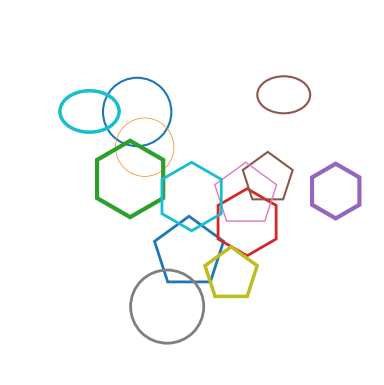[{"shape": "pentagon", "thickness": 2, "radius": 0.47, "center": [0.491, 0.344]}, {"shape": "circle", "thickness": 1.5, "radius": 0.44, "center": [0.356, 0.709]}, {"shape": "circle", "thickness": 0.5, "radius": 0.38, "center": [0.376, 0.618]}, {"shape": "hexagon", "thickness": 3, "radius": 0.5, "center": [0.338, 0.535]}, {"shape": "hexagon", "thickness": 2, "radius": 0.44, "center": [0.642, 0.423]}, {"shape": "hexagon", "thickness": 3, "radius": 0.36, "center": [0.872, 0.504]}, {"shape": "oval", "thickness": 1.5, "radius": 0.34, "center": [0.737, 0.754]}, {"shape": "pentagon", "thickness": 1.5, "radius": 0.34, "center": [0.695, 0.537]}, {"shape": "pentagon", "thickness": 1, "radius": 0.42, "center": [0.638, 0.494]}, {"shape": "circle", "thickness": 2, "radius": 0.48, "center": [0.434, 0.204]}, {"shape": "pentagon", "thickness": 2.5, "radius": 0.36, "center": [0.6, 0.288]}, {"shape": "hexagon", "thickness": 2, "radius": 0.44, "center": [0.498, 0.49]}, {"shape": "oval", "thickness": 2.5, "radius": 0.38, "center": [0.232, 0.71]}]